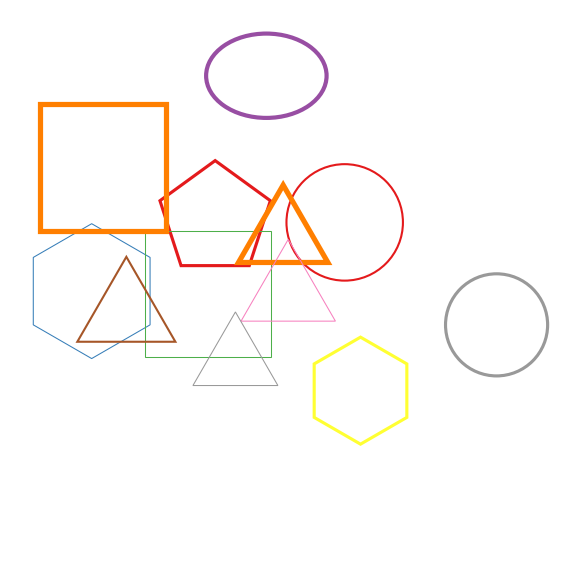[{"shape": "circle", "thickness": 1, "radius": 0.5, "center": [0.597, 0.614]}, {"shape": "pentagon", "thickness": 1.5, "radius": 0.5, "center": [0.373, 0.62]}, {"shape": "hexagon", "thickness": 0.5, "radius": 0.58, "center": [0.159, 0.495]}, {"shape": "square", "thickness": 0.5, "radius": 0.55, "center": [0.36, 0.491]}, {"shape": "oval", "thickness": 2, "radius": 0.52, "center": [0.461, 0.868]}, {"shape": "triangle", "thickness": 2.5, "radius": 0.45, "center": [0.49, 0.589]}, {"shape": "square", "thickness": 2.5, "radius": 0.55, "center": [0.179, 0.709]}, {"shape": "hexagon", "thickness": 1.5, "radius": 0.46, "center": [0.624, 0.323]}, {"shape": "triangle", "thickness": 1, "radius": 0.49, "center": [0.219, 0.456]}, {"shape": "triangle", "thickness": 0.5, "radius": 0.47, "center": [0.499, 0.49]}, {"shape": "triangle", "thickness": 0.5, "radius": 0.42, "center": [0.408, 0.374]}, {"shape": "circle", "thickness": 1.5, "radius": 0.44, "center": [0.86, 0.437]}]